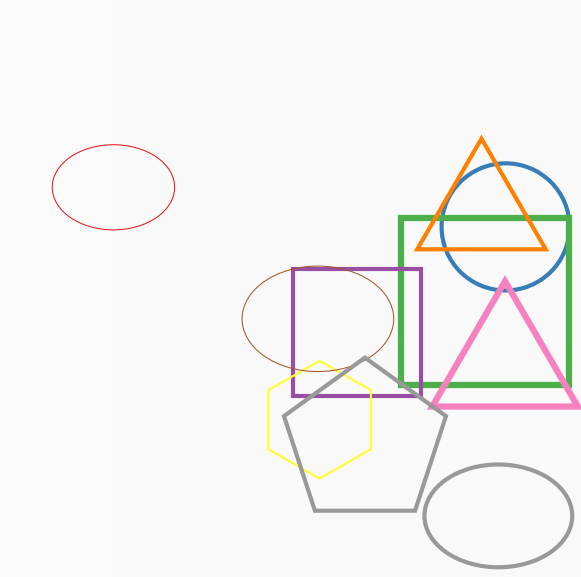[{"shape": "oval", "thickness": 0.5, "radius": 0.53, "center": [0.195, 0.675]}, {"shape": "circle", "thickness": 2, "radius": 0.55, "center": [0.87, 0.606]}, {"shape": "square", "thickness": 3, "radius": 0.72, "center": [0.834, 0.476]}, {"shape": "square", "thickness": 2, "radius": 0.55, "center": [0.614, 0.424]}, {"shape": "triangle", "thickness": 2, "radius": 0.64, "center": [0.828, 0.631]}, {"shape": "hexagon", "thickness": 1, "radius": 0.51, "center": [0.55, 0.272]}, {"shape": "oval", "thickness": 0.5, "radius": 0.65, "center": [0.547, 0.447]}, {"shape": "triangle", "thickness": 3, "radius": 0.72, "center": [0.869, 0.367]}, {"shape": "pentagon", "thickness": 2, "radius": 0.73, "center": [0.628, 0.233]}, {"shape": "oval", "thickness": 2, "radius": 0.64, "center": [0.857, 0.106]}]